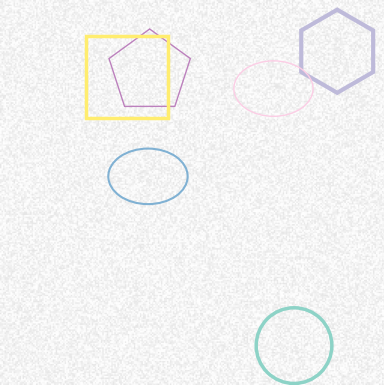[{"shape": "circle", "thickness": 2.5, "radius": 0.49, "center": [0.764, 0.102]}, {"shape": "hexagon", "thickness": 3, "radius": 0.54, "center": [0.876, 0.867]}, {"shape": "oval", "thickness": 1.5, "radius": 0.52, "center": [0.384, 0.542]}, {"shape": "oval", "thickness": 1, "radius": 0.51, "center": [0.71, 0.77]}, {"shape": "pentagon", "thickness": 1, "radius": 0.56, "center": [0.389, 0.814]}, {"shape": "square", "thickness": 2.5, "radius": 0.53, "center": [0.33, 0.8]}]